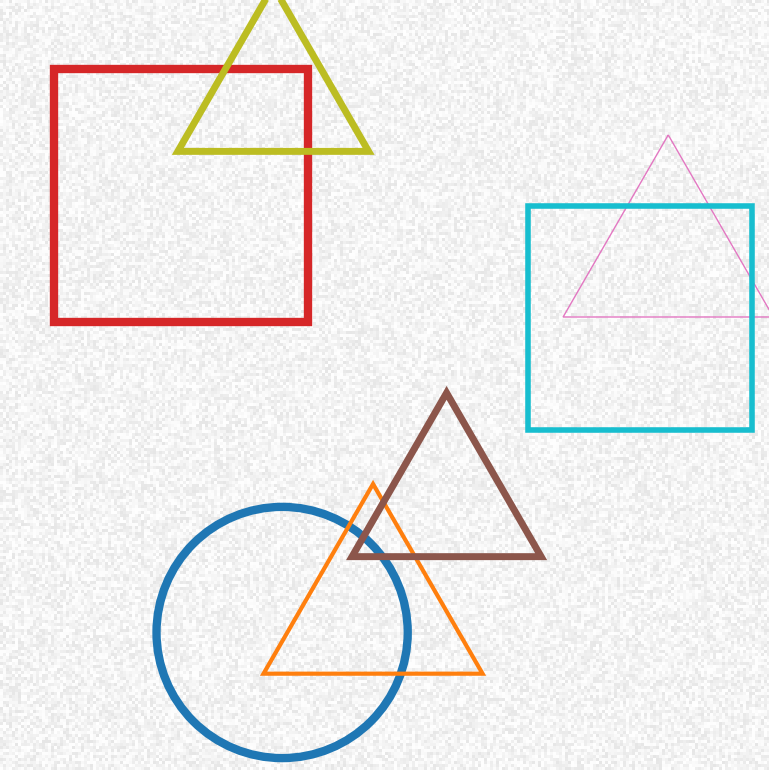[{"shape": "circle", "thickness": 3, "radius": 0.82, "center": [0.366, 0.179]}, {"shape": "triangle", "thickness": 1.5, "radius": 0.82, "center": [0.484, 0.207]}, {"shape": "square", "thickness": 3, "radius": 0.82, "center": [0.235, 0.746]}, {"shape": "triangle", "thickness": 2.5, "radius": 0.71, "center": [0.58, 0.348]}, {"shape": "triangle", "thickness": 0.5, "radius": 0.79, "center": [0.868, 0.667]}, {"shape": "triangle", "thickness": 2.5, "radius": 0.72, "center": [0.355, 0.875]}, {"shape": "square", "thickness": 2, "radius": 0.73, "center": [0.831, 0.587]}]